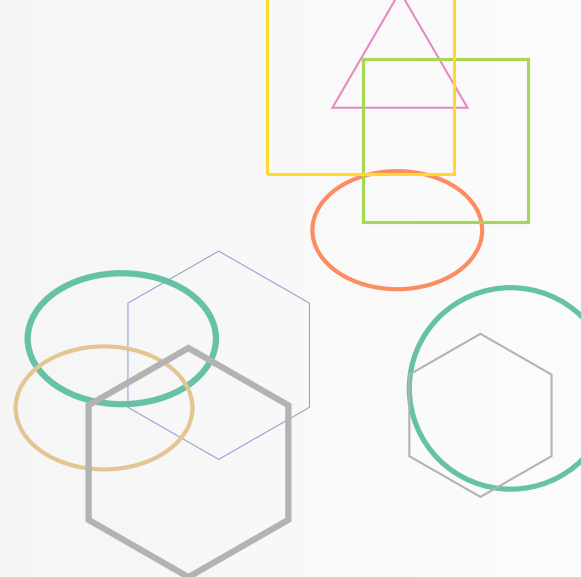[{"shape": "oval", "thickness": 3, "radius": 0.81, "center": [0.21, 0.413]}, {"shape": "circle", "thickness": 2.5, "radius": 0.87, "center": [0.879, 0.327]}, {"shape": "oval", "thickness": 2, "radius": 0.73, "center": [0.683, 0.601]}, {"shape": "hexagon", "thickness": 0.5, "radius": 0.9, "center": [0.376, 0.384]}, {"shape": "triangle", "thickness": 1, "radius": 0.67, "center": [0.688, 0.88]}, {"shape": "square", "thickness": 1.5, "radius": 0.71, "center": [0.766, 0.755]}, {"shape": "square", "thickness": 1.5, "radius": 0.81, "center": [0.62, 0.86]}, {"shape": "oval", "thickness": 2, "radius": 0.76, "center": [0.179, 0.293]}, {"shape": "hexagon", "thickness": 3, "radius": 0.99, "center": [0.324, 0.198]}, {"shape": "hexagon", "thickness": 1, "radius": 0.71, "center": [0.827, 0.28]}]